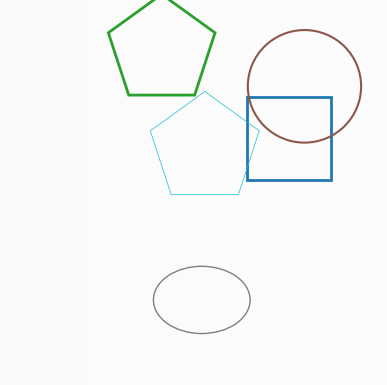[{"shape": "square", "thickness": 2, "radius": 0.54, "center": [0.746, 0.641]}, {"shape": "pentagon", "thickness": 2, "radius": 0.72, "center": [0.417, 0.87]}, {"shape": "circle", "thickness": 1.5, "radius": 0.73, "center": [0.786, 0.776]}, {"shape": "oval", "thickness": 1, "radius": 0.62, "center": [0.521, 0.221]}, {"shape": "pentagon", "thickness": 0.5, "radius": 0.74, "center": [0.528, 0.614]}]